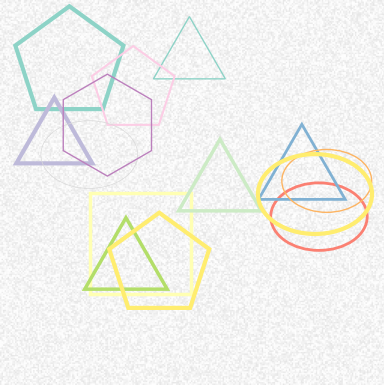[{"shape": "pentagon", "thickness": 3, "radius": 0.74, "center": [0.18, 0.836]}, {"shape": "triangle", "thickness": 1, "radius": 0.54, "center": [0.492, 0.849]}, {"shape": "square", "thickness": 2.5, "radius": 0.66, "center": [0.364, 0.368]}, {"shape": "triangle", "thickness": 3, "radius": 0.57, "center": [0.141, 0.633]}, {"shape": "oval", "thickness": 2, "radius": 0.63, "center": [0.828, 0.437]}, {"shape": "triangle", "thickness": 2, "radius": 0.65, "center": [0.784, 0.547]}, {"shape": "oval", "thickness": 1, "radius": 0.58, "center": [0.849, 0.53]}, {"shape": "triangle", "thickness": 2.5, "radius": 0.62, "center": [0.327, 0.311]}, {"shape": "pentagon", "thickness": 1.5, "radius": 0.57, "center": [0.346, 0.767]}, {"shape": "oval", "thickness": 0.5, "radius": 0.63, "center": [0.232, 0.599]}, {"shape": "hexagon", "thickness": 1, "radius": 0.66, "center": [0.279, 0.675]}, {"shape": "triangle", "thickness": 2.5, "radius": 0.62, "center": [0.571, 0.514]}, {"shape": "pentagon", "thickness": 3, "radius": 0.68, "center": [0.414, 0.311]}, {"shape": "oval", "thickness": 3, "radius": 0.74, "center": [0.818, 0.496]}]